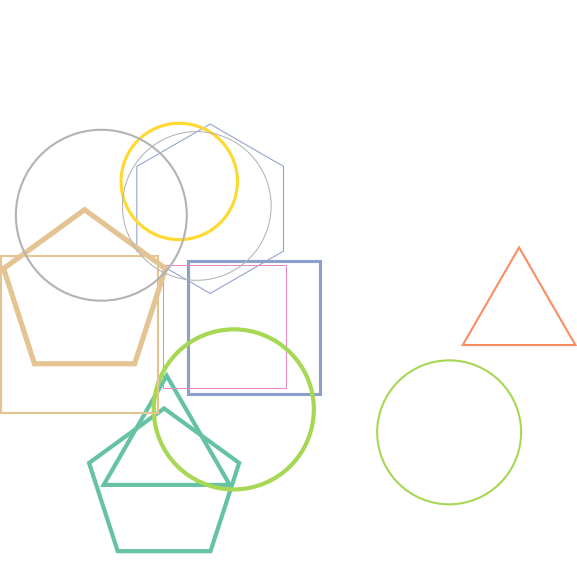[{"shape": "triangle", "thickness": 2, "radius": 0.63, "center": [0.289, 0.223]}, {"shape": "pentagon", "thickness": 2, "radius": 0.68, "center": [0.284, 0.155]}, {"shape": "triangle", "thickness": 1, "radius": 0.56, "center": [0.899, 0.458]}, {"shape": "square", "thickness": 1.5, "radius": 0.57, "center": [0.44, 0.432]}, {"shape": "hexagon", "thickness": 0.5, "radius": 0.73, "center": [0.364, 0.638]}, {"shape": "square", "thickness": 0.5, "radius": 0.53, "center": [0.389, 0.434]}, {"shape": "circle", "thickness": 1, "radius": 0.62, "center": [0.778, 0.251]}, {"shape": "circle", "thickness": 2, "radius": 0.69, "center": [0.405, 0.29]}, {"shape": "circle", "thickness": 1.5, "radius": 0.5, "center": [0.31, 0.685]}, {"shape": "square", "thickness": 1, "radius": 0.68, "center": [0.138, 0.42]}, {"shape": "pentagon", "thickness": 2.5, "radius": 0.74, "center": [0.146, 0.489]}, {"shape": "circle", "thickness": 1, "radius": 0.74, "center": [0.175, 0.626]}, {"shape": "circle", "thickness": 0.5, "radius": 0.64, "center": [0.341, 0.643]}]